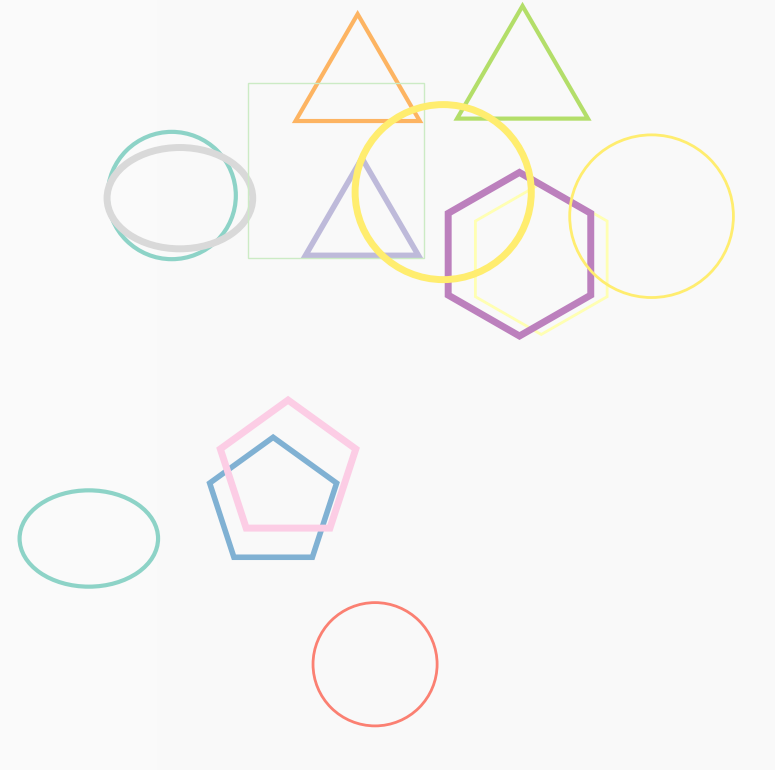[{"shape": "circle", "thickness": 1.5, "radius": 0.41, "center": [0.222, 0.746]}, {"shape": "oval", "thickness": 1.5, "radius": 0.45, "center": [0.115, 0.301]}, {"shape": "hexagon", "thickness": 1, "radius": 0.49, "center": [0.698, 0.664]}, {"shape": "triangle", "thickness": 2, "radius": 0.42, "center": [0.467, 0.71]}, {"shape": "circle", "thickness": 1, "radius": 0.4, "center": [0.484, 0.137]}, {"shape": "pentagon", "thickness": 2, "radius": 0.43, "center": [0.352, 0.346]}, {"shape": "triangle", "thickness": 1.5, "radius": 0.46, "center": [0.461, 0.889]}, {"shape": "triangle", "thickness": 1.5, "radius": 0.49, "center": [0.674, 0.895]}, {"shape": "pentagon", "thickness": 2.5, "radius": 0.46, "center": [0.372, 0.389]}, {"shape": "oval", "thickness": 2.5, "radius": 0.47, "center": [0.232, 0.743]}, {"shape": "hexagon", "thickness": 2.5, "radius": 0.53, "center": [0.67, 0.67]}, {"shape": "square", "thickness": 0.5, "radius": 0.57, "center": [0.434, 0.778]}, {"shape": "circle", "thickness": 2.5, "radius": 0.57, "center": [0.572, 0.751]}, {"shape": "circle", "thickness": 1, "radius": 0.53, "center": [0.841, 0.719]}]